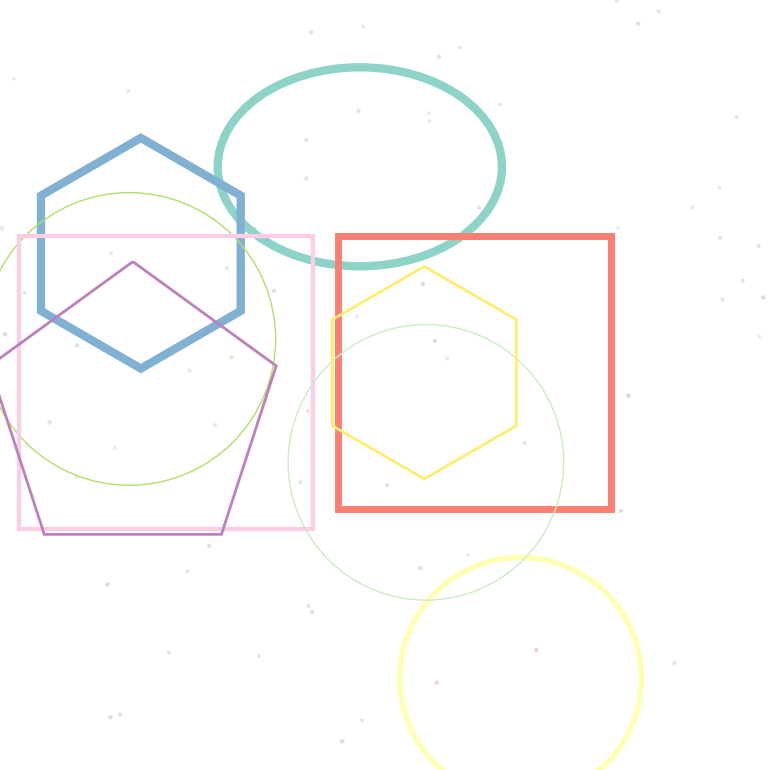[{"shape": "oval", "thickness": 3, "radius": 0.92, "center": [0.467, 0.783]}, {"shape": "circle", "thickness": 2, "radius": 0.78, "center": [0.676, 0.119]}, {"shape": "square", "thickness": 2.5, "radius": 0.89, "center": [0.617, 0.516]}, {"shape": "hexagon", "thickness": 3, "radius": 0.75, "center": [0.183, 0.671]}, {"shape": "circle", "thickness": 0.5, "radius": 0.95, "center": [0.168, 0.56]}, {"shape": "square", "thickness": 1.5, "radius": 0.95, "center": [0.216, 0.503]}, {"shape": "pentagon", "thickness": 1, "radius": 0.98, "center": [0.173, 0.464]}, {"shape": "circle", "thickness": 0.5, "radius": 0.89, "center": [0.553, 0.4]}, {"shape": "hexagon", "thickness": 1, "radius": 0.69, "center": [0.551, 0.516]}]